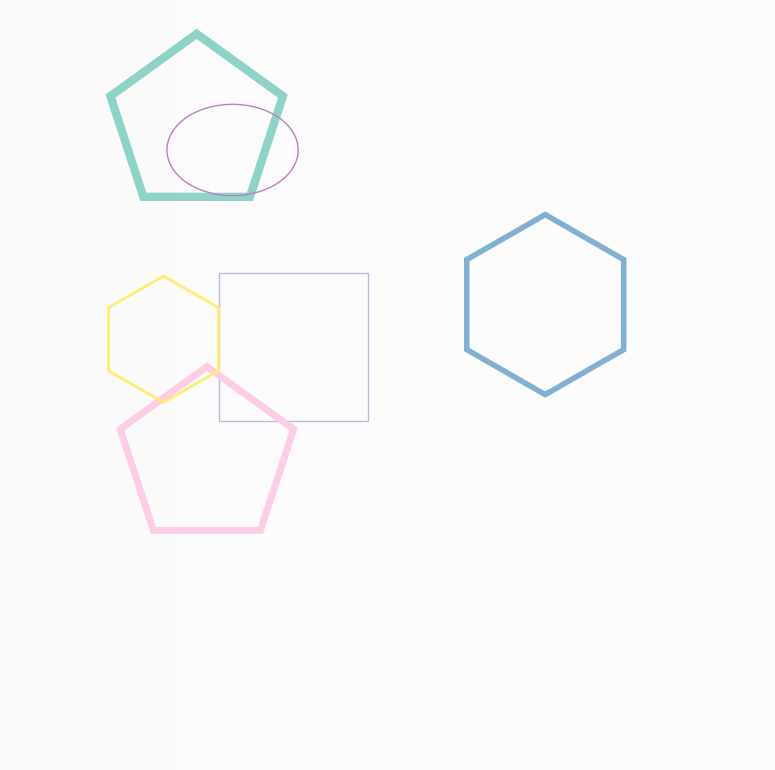[{"shape": "pentagon", "thickness": 3, "radius": 0.58, "center": [0.254, 0.839]}, {"shape": "square", "thickness": 0.5, "radius": 0.48, "center": [0.379, 0.55]}, {"shape": "hexagon", "thickness": 2, "radius": 0.58, "center": [0.704, 0.604]}, {"shape": "pentagon", "thickness": 2.5, "radius": 0.59, "center": [0.267, 0.406]}, {"shape": "oval", "thickness": 0.5, "radius": 0.42, "center": [0.3, 0.805]}, {"shape": "hexagon", "thickness": 1, "radius": 0.41, "center": [0.211, 0.559]}]